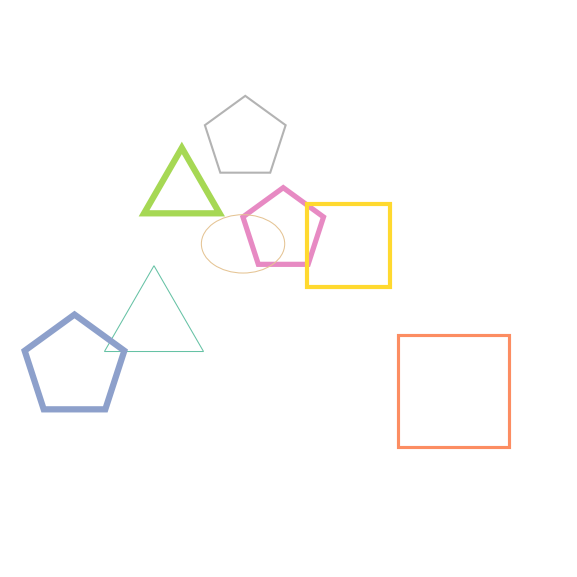[{"shape": "triangle", "thickness": 0.5, "radius": 0.5, "center": [0.267, 0.44]}, {"shape": "square", "thickness": 1.5, "radius": 0.48, "center": [0.786, 0.322]}, {"shape": "pentagon", "thickness": 3, "radius": 0.45, "center": [0.129, 0.364]}, {"shape": "pentagon", "thickness": 2.5, "radius": 0.37, "center": [0.49, 0.601]}, {"shape": "triangle", "thickness": 3, "radius": 0.38, "center": [0.315, 0.667]}, {"shape": "square", "thickness": 2, "radius": 0.36, "center": [0.604, 0.574]}, {"shape": "oval", "thickness": 0.5, "radius": 0.36, "center": [0.421, 0.577]}, {"shape": "pentagon", "thickness": 1, "radius": 0.37, "center": [0.425, 0.76]}]